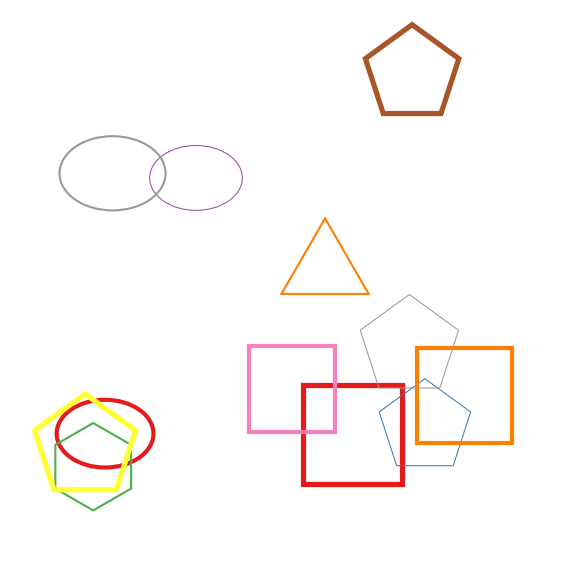[{"shape": "square", "thickness": 2.5, "radius": 0.43, "center": [0.61, 0.247]}, {"shape": "oval", "thickness": 2, "radius": 0.42, "center": [0.182, 0.248]}, {"shape": "pentagon", "thickness": 0.5, "radius": 0.42, "center": [0.736, 0.26]}, {"shape": "hexagon", "thickness": 1, "radius": 0.38, "center": [0.161, 0.191]}, {"shape": "oval", "thickness": 0.5, "radius": 0.4, "center": [0.339, 0.691]}, {"shape": "triangle", "thickness": 1, "radius": 0.44, "center": [0.563, 0.534]}, {"shape": "square", "thickness": 2, "radius": 0.41, "center": [0.805, 0.314]}, {"shape": "pentagon", "thickness": 2.5, "radius": 0.46, "center": [0.147, 0.225]}, {"shape": "pentagon", "thickness": 2.5, "radius": 0.43, "center": [0.714, 0.871]}, {"shape": "square", "thickness": 2, "radius": 0.37, "center": [0.506, 0.326]}, {"shape": "oval", "thickness": 1, "radius": 0.46, "center": [0.195, 0.699]}, {"shape": "pentagon", "thickness": 0.5, "radius": 0.45, "center": [0.709, 0.4]}]